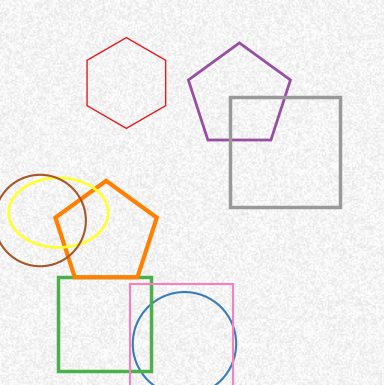[{"shape": "hexagon", "thickness": 1, "radius": 0.59, "center": [0.328, 0.784]}, {"shape": "circle", "thickness": 1.5, "radius": 0.67, "center": [0.479, 0.107]}, {"shape": "square", "thickness": 2.5, "radius": 0.61, "center": [0.272, 0.158]}, {"shape": "pentagon", "thickness": 2, "radius": 0.7, "center": [0.622, 0.749]}, {"shape": "pentagon", "thickness": 3, "radius": 0.69, "center": [0.276, 0.392]}, {"shape": "oval", "thickness": 2, "radius": 0.65, "center": [0.152, 0.448]}, {"shape": "circle", "thickness": 1.5, "radius": 0.59, "center": [0.104, 0.427]}, {"shape": "square", "thickness": 1.5, "radius": 0.67, "center": [0.471, 0.129]}, {"shape": "square", "thickness": 2.5, "radius": 0.72, "center": [0.741, 0.606]}]